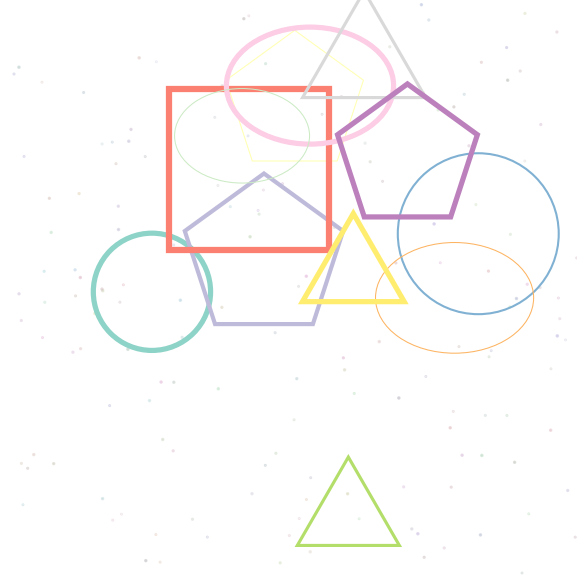[{"shape": "circle", "thickness": 2.5, "radius": 0.51, "center": [0.263, 0.494]}, {"shape": "pentagon", "thickness": 0.5, "radius": 0.63, "center": [0.51, 0.822]}, {"shape": "pentagon", "thickness": 2, "radius": 0.72, "center": [0.457, 0.555]}, {"shape": "square", "thickness": 3, "radius": 0.69, "center": [0.431, 0.705]}, {"shape": "circle", "thickness": 1, "radius": 0.7, "center": [0.828, 0.594]}, {"shape": "oval", "thickness": 0.5, "radius": 0.68, "center": [0.787, 0.483]}, {"shape": "triangle", "thickness": 1.5, "radius": 0.51, "center": [0.603, 0.106]}, {"shape": "oval", "thickness": 2.5, "radius": 0.72, "center": [0.537, 0.851]}, {"shape": "triangle", "thickness": 1.5, "radius": 0.62, "center": [0.63, 0.892]}, {"shape": "pentagon", "thickness": 2.5, "radius": 0.64, "center": [0.706, 0.726]}, {"shape": "oval", "thickness": 0.5, "radius": 0.58, "center": [0.419, 0.764]}, {"shape": "triangle", "thickness": 2.5, "radius": 0.51, "center": [0.612, 0.528]}]